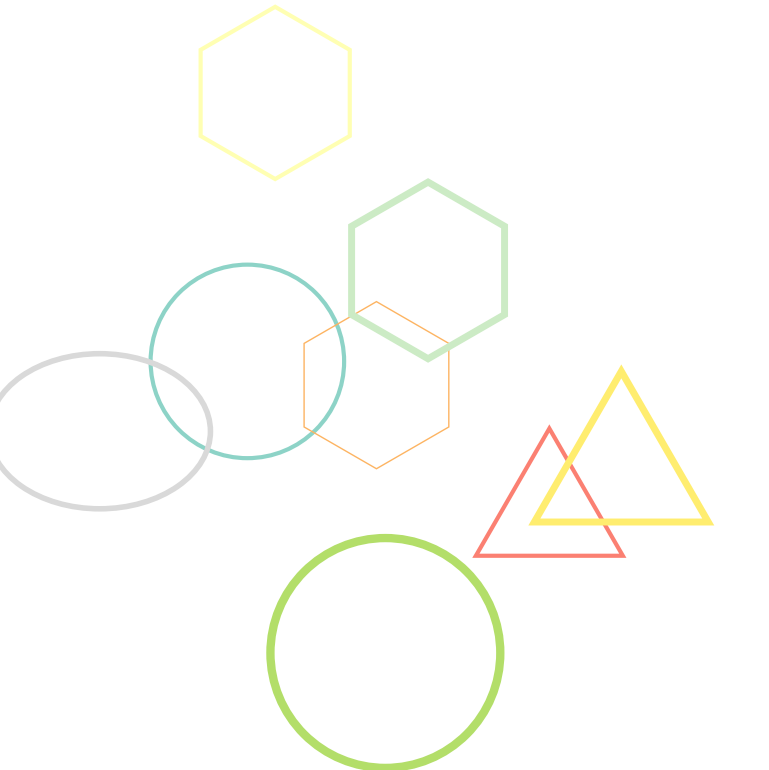[{"shape": "circle", "thickness": 1.5, "radius": 0.63, "center": [0.321, 0.531]}, {"shape": "hexagon", "thickness": 1.5, "radius": 0.56, "center": [0.357, 0.879]}, {"shape": "triangle", "thickness": 1.5, "radius": 0.55, "center": [0.713, 0.333]}, {"shape": "hexagon", "thickness": 0.5, "radius": 0.54, "center": [0.489, 0.5]}, {"shape": "circle", "thickness": 3, "radius": 0.75, "center": [0.5, 0.152]}, {"shape": "oval", "thickness": 2, "radius": 0.72, "center": [0.129, 0.44]}, {"shape": "hexagon", "thickness": 2.5, "radius": 0.57, "center": [0.556, 0.649]}, {"shape": "triangle", "thickness": 2.5, "radius": 0.65, "center": [0.807, 0.387]}]